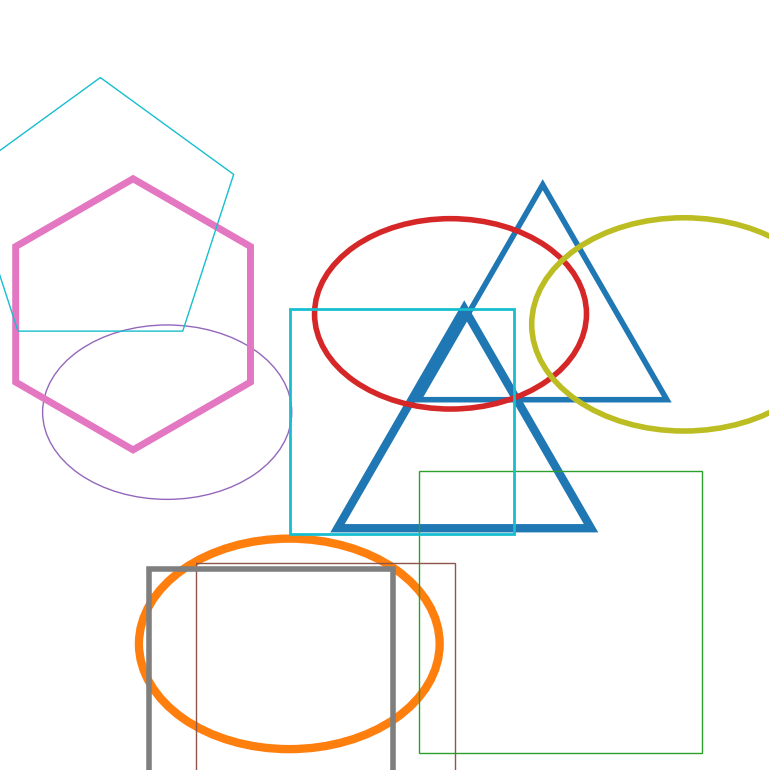[{"shape": "triangle", "thickness": 3, "radius": 0.95, "center": [0.603, 0.409]}, {"shape": "triangle", "thickness": 2, "radius": 0.93, "center": [0.705, 0.574]}, {"shape": "oval", "thickness": 3, "radius": 0.98, "center": [0.376, 0.164]}, {"shape": "square", "thickness": 0.5, "radius": 0.92, "center": [0.728, 0.205]}, {"shape": "oval", "thickness": 2, "radius": 0.88, "center": [0.585, 0.592]}, {"shape": "oval", "thickness": 0.5, "radius": 0.81, "center": [0.217, 0.465]}, {"shape": "square", "thickness": 0.5, "radius": 0.84, "center": [0.423, 0.101]}, {"shape": "hexagon", "thickness": 2.5, "radius": 0.88, "center": [0.173, 0.592]}, {"shape": "square", "thickness": 2, "radius": 0.79, "center": [0.352, 0.103]}, {"shape": "oval", "thickness": 2, "radius": 0.99, "center": [0.888, 0.579]}, {"shape": "square", "thickness": 1, "radius": 0.73, "center": [0.523, 0.453]}, {"shape": "pentagon", "thickness": 0.5, "radius": 0.91, "center": [0.13, 0.717]}]